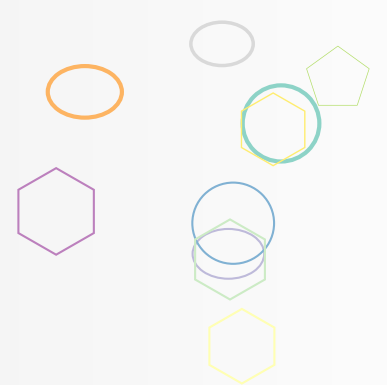[{"shape": "circle", "thickness": 3, "radius": 0.49, "center": [0.725, 0.679]}, {"shape": "hexagon", "thickness": 1.5, "radius": 0.48, "center": [0.624, 0.101]}, {"shape": "oval", "thickness": 1.5, "radius": 0.46, "center": [0.589, 0.341]}, {"shape": "circle", "thickness": 1.5, "radius": 0.53, "center": [0.602, 0.42]}, {"shape": "oval", "thickness": 3, "radius": 0.48, "center": [0.219, 0.761]}, {"shape": "pentagon", "thickness": 0.5, "radius": 0.42, "center": [0.872, 0.795]}, {"shape": "oval", "thickness": 2.5, "radius": 0.4, "center": [0.573, 0.886]}, {"shape": "hexagon", "thickness": 1.5, "radius": 0.56, "center": [0.145, 0.451]}, {"shape": "hexagon", "thickness": 1.5, "radius": 0.52, "center": [0.594, 0.326]}, {"shape": "hexagon", "thickness": 1, "radius": 0.47, "center": [0.705, 0.664]}]